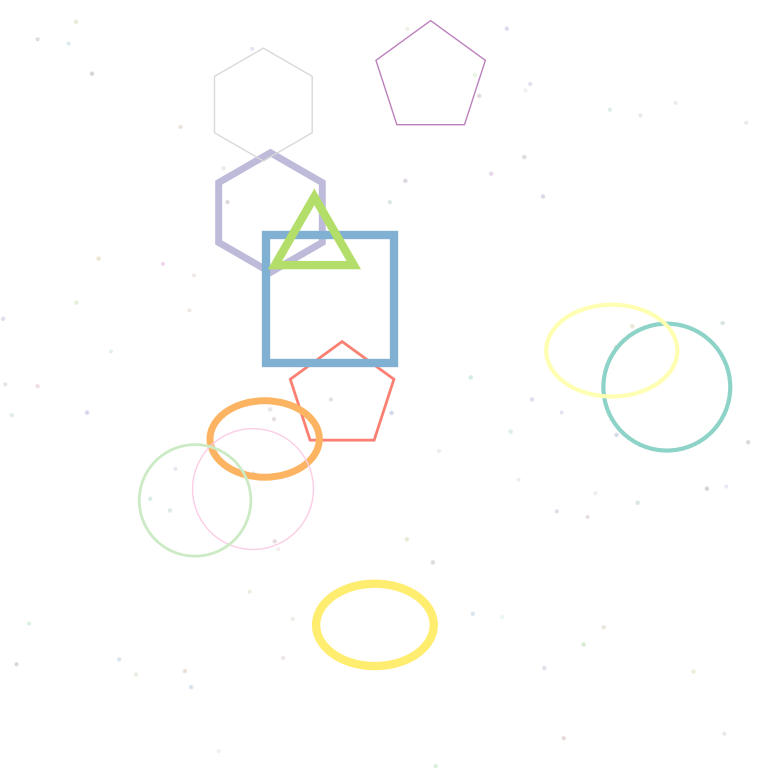[{"shape": "circle", "thickness": 1.5, "radius": 0.41, "center": [0.866, 0.497]}, {"shape": "oval", "thickness": 1.5, "radius": 0.43, "center": [0.795, 0.545]}, {"shape": "hexagon", "thickness": 2.5, "radius": 0.39, "center": [0.351, 0.724]}, {"shape": "pentagon", "thickness": 1, "radius": 0.35, "center": [0.444, 0.486]}, {"shape": "square", "thickness": 3, "radius": 0.41, "center": [0.428, 0.611]}, {"shape": "oval", "thickness": 2.5, "radius": 0.35, "center": [0.344, 0.43]}, {"shape": "triangle", "thickness": 3, "radius": 0.3, "center": [0.408, 0.685]}, {"shape": "circle", "thickness": 0.5, "radius": 0.39, "center": [0.329, 0.365]}, {"shape": "hexagon", "thickness": 0.5, "radius": 0.37, "center": [0.342, 0.864]}, {"shape": "pentagon", "thickness": 0.5, "radius": 0.37, "center": [0.559, 0.899]}, {"shape": "circle", "thickness": 1, "radius": 0.36, "center": [0.253, 0.35]}, {"shape": "oval", "thickness": 3, "radius": 0.38, "center": [0.487, 0.188]}]